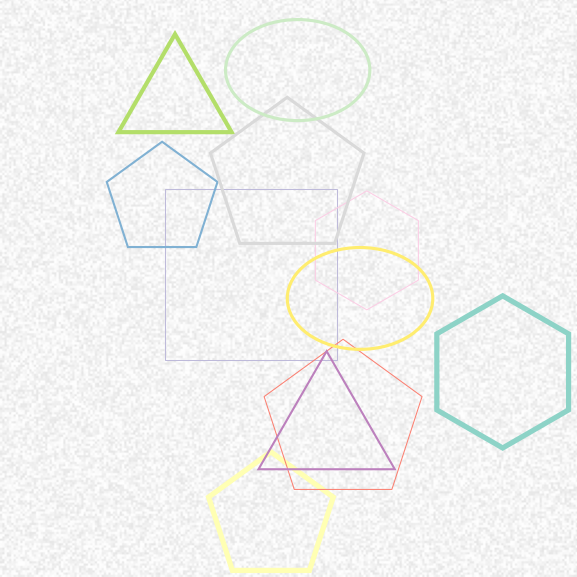[{"shape": "hexagon", "thickness": 2.5, "radius": 0.66, "center": [0.87, 0.355]}, {"shape": "pentagon", "thickness": 2.5, "radius": 0.57, "center": [0.469, 0.103]}, {"shape": "square", "thickness": 0.5, "radius": 0.74, "center": [0.435, 0.524]}, {"shape": "pentagon", "thickness": 0.5, "radius": 0.72, "center": [0.594, 0.268]}, {"shape": "pentagon", "thickness": 1, "radius": 0.5, "center": [0.281, 0.653]}, {"shape": "triangle", "thickness": 2, "radius": 0.57, "center": [0.303, 0.827]}, {"shape": "hexagon", "thickness": 0.5, "radius": 0.52, "center": [0.635, 0.566]}, {"shape": "pentagon", "thickness": 1.5, "radius": 0.7, "center": [0.497, 0.691]}, {"shape": "triangle", "thickness": 1, "radius": 0.68, "center": [0.566, 0.255]}, {"shape": "oval", "thickness": 1.5, "radius": 0.62, "center": [0.515, 0.878]}, {"shape": "oval", "thickness": 1.5, "radius": 0.63, "center": [0.623, 0.482]}]